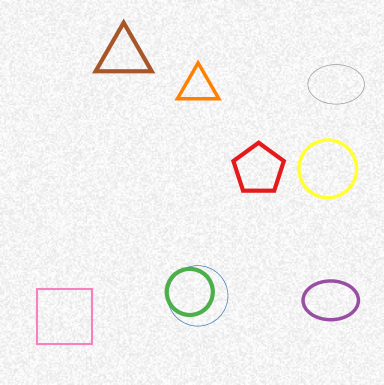[{"shape": "pentagon", "thickness": 3, "radius": 0.34, "center": [0.672, 0.56]}, {"shape": "circle", "thickness": 0.5, "radius": 0.39, "center": [0.514, 0.231]}, {"shape": "circle", "thickness": 3, "radius": 0.3, "center": [0.493, 0.242]}, {"shape": "oval", "thickness": 2.5, "radius": 0.36, "center": [0.859, 0.22]}, {"shape": "triangle", "thickness": 2.5, "radius": 0.31, "center": [0.515, 0.775]}, {"shape": "circle", "thickness": 2.5, "radius": 0.37, "center": [0.851, 0.561]}, {"shape": "triangle", "thickness": 3, "radius": 0.42, "center": [0.321, 0.857]}, {"shape": "square", "thickness": 1.5, "radius": 0.36, "center": [0.169, 0.177]}, {"shape": "oval", "thickness": 0.5, "radius": 0.37, "center": [0.873, 0.781]}]